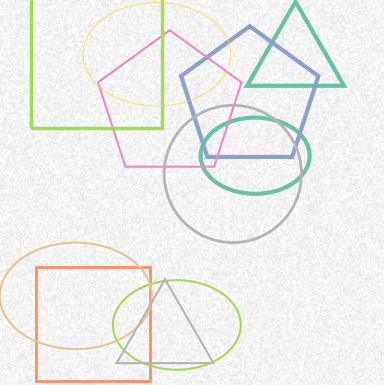[{"shape": "oval", "thickness": 3, "radius": 0.71, "center": [0.663, 0.596]}, {"shape": "triangle", "thickness": 3, "radius": 0.73, "center": [0.768, 0.85]}, {"shape": "square", "thickness": 2, "radius": 0.74, "center": [0.242, 0.158]}, {"shape": "pentagon", "thickness": 3, "radius": 0.94, "center": [0.649, 0.744]}, {"shape": "pentagon", "thickness": 1.5, "radius": 0.98, "center": [0.441, 0.725]}, {"shape": "oval", "thickness": 1.5, "radius": 0.83, "center": [0.459, 0.156]}, {"shape": "square", "thickness": 2.5, "radius": 0.86, "center": [0.25, 0.838]}, {"shape": "oval", "thickness": 0.5, "radius": 0.96, "center": [0.407, 0.859]}, {"shape": "oval", "thickness": 1.5, "radius": 0.99, "center": [0.197, 0.232]}, {"shape": "triangle", "thickness": 1.5, "radius": 0.73, "center": [0.429, 0.129]}, {"shape": "circle", "thickness": 2, "radius": 0.89, "center": [0.605, 0.548]}]